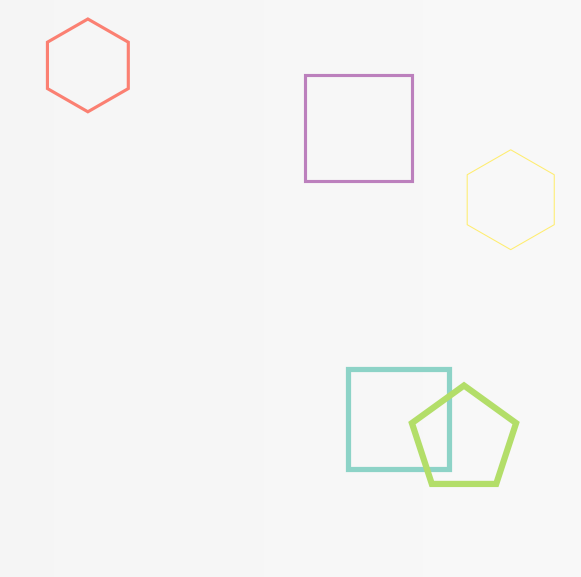[{"shape": "square", "thickness": 2.5, "radius": 0.44, "center": [0.685, 0.274]}, {"shape": "hexagon", "thickness": 1.5, "radius": 0.4, "center": [0.151, 0.886]}, {"shape": "pentagon", "thickness": 3, "radius": 0.47, "center": [0.798, 0.237]}, {"shape": "square", "thickness": 1.5, "radius": 0.46, "center": [0.616, 0.777]}, {"shape": "hexagon", "thickness": 0.5, "radius": 0.43, "center": [0.879, 0.653]}]